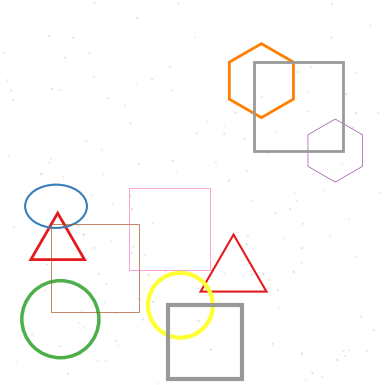[{"shape": "triangle", "thickness": 2, "radius": 0.4, "center": [0.15, 0.366]}, {"shape": "triangle", "thickness": 1.5, "radius": 0.49, "center": [0.607, 0.292]}, {"shape": "oval", "thickness": 1.5, "radius": 0.4, "center": [0.146, 0.464]}, {"shape": "circle", "thickness": 2.5, "radius": 0.5, "center": [0.157, 0.171]}, {"shape": "hexagon", "thickness": 0.5, "radius": 0.41, "center": [0.871, 0.609]}, {"shape": "hexagon", "thickness": 2, "radius": 0.48, "center": [0.679, 0.791]}, {"shape": "circle", "thickness": 3, "radius": 0.42, "center": [0.469, 0.207]}, {"shape": "square", "thickness": 0.5, "radius": 0.57, "center": [0.247, 0.303]}, {"shape": "square", "thickness": 0.5, "radius": 0.53, "center": [0.44, 0.405]}, {"shape": "square", "thickness": 2, "radius": 0.58, "center": [0.775, 0.723]}, {"shape": "square", "thickness": 3, "radius": 0.48, "center": [0.532, 0.112]}]